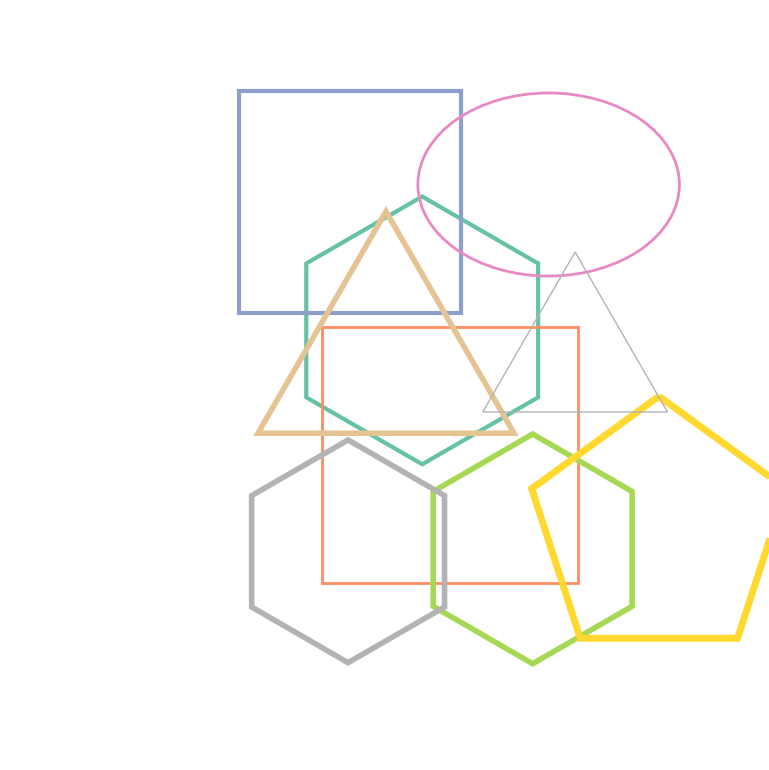[{"shape": "hexagon", "thickness": 1.5, "radius": 0.87, "center": [0.548, 0.571]}, {"shape": "square", "thickness": 1, "radius": 0.83, "center": [0.585, 0.409]}, {"shape": "square", "thickness": 1.5, "radius": 0.72, "center": [0.455, 0.737]}, {"shape": "oval", "thickness": 1, "radius": 0.85, "center": [0.713, 0.76]}, {"shape": "hexagon", "thickness": 2, "radius": 0.75, "center": [0.692, 0.287]}, {"shape": "pentagon", "thickness": 2.5, "radius": 0.87, "center": [0.856, 0.312]}, {"shape": "triangle", "thickness": 2, "radius": 0.96, "center": [0.501, 0.533]}, {"shape": "triangle", "thickness": 0.5, "radius": 0.69, "center": [0.747, 0.534]}, {"shape": "hexagon", "thickness": 2, "radius": 0.72, "center": [0.452, 0.284]}]